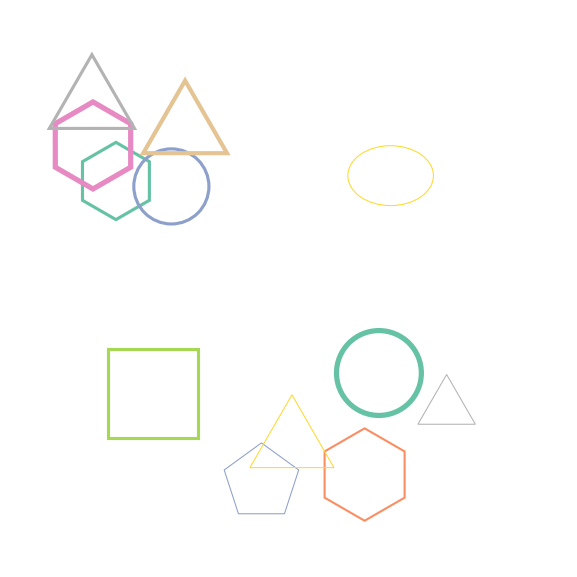[{"shape": "circle", "thickness": 2.5, "radius": 0.37, "center": [0.656, 0.353]}, {"shape": "hexagon", "thickness": 1.5, "radius": 0.33, "center": [0.201, 0.686]}, {"shape": "hexagon", "thickness": 1, "radius": 0.4, "center": [0.631, 0.177]}, {"shape": "pentagon", "thickness": 0.5, "radius": 0.34, "center": [0.453, 0.164]}, {"shape": "circle", "thickness": 1.5, "radius": 0.33, "center": [0.297, 0.676]}, {"shape": "hexagon", "thickness": 2.5, "radius": 0.38, "center": [0.161, 0.747]}, {"shape": "square", "thickness": 1.5, "radius": 0.39, "center": [0.264, 0.317]}, {"shape": "triangle", "thickness": 0.5, "radius": 0.42, "center": [0.506, 0.231]}, {"shape": "oval", "thickness": 0.5, "radius": 0.37, "center": [0.676, 0.695]}, {"shape": "triangle", "thickness": 2, "radius": 0.42, "center": [0.321, 0.776]}, {"shape": "triangle", "thickness": 1.5, "radius": 0.43, "center": [0.159, 0.819]}, {"shape": "triangle", "thickness": 0.5, "radius": 0.29, "center": [0.773, 0.293]}]